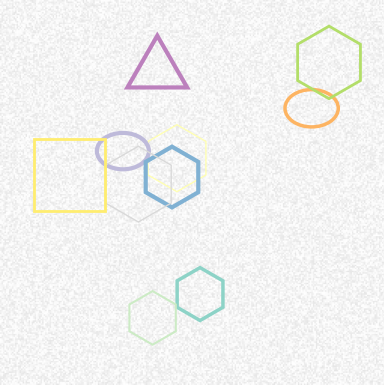[{"shape": "hexagon", "thickness": 2.5, "radius": 0.34, "center": [0.52, 0.236]}, {"shape": "hexagon", "thickness": 1, "radius": 0.43, "center": [0.46, 0.589]}, {"shape": "oval", "thickness": 3, "radius": 0.34, "center": [0.319, 0.608]}, {"shape": "hexagon", "thickness": 3, "radius": 0.39, "center": [0.447, 0.54]}, {"shape": "oval", "thickness": 2.5, "radius": 0.35, "center": [0.809, 0.719]}, {"shape": "hexagon", "thickness": 2, "radius": 0.47, "center": [0.855, 0.838]}, {"shape": "hexagon", "thickness": 1, "radius": 0.49, "center": [0.359, 0.522]}, {"shape": "triangle", "thickness": 3, "radius": 0.45, "center": [0.409, 0.818]}, {"shape": "hexagon", "thickness": 1.5, "radius": 0.35, "center": [0.396, 0.174]}, {"shape": "square", "thickness": 2, "radius": 0.46, "center": [0.18, 0.545]}]